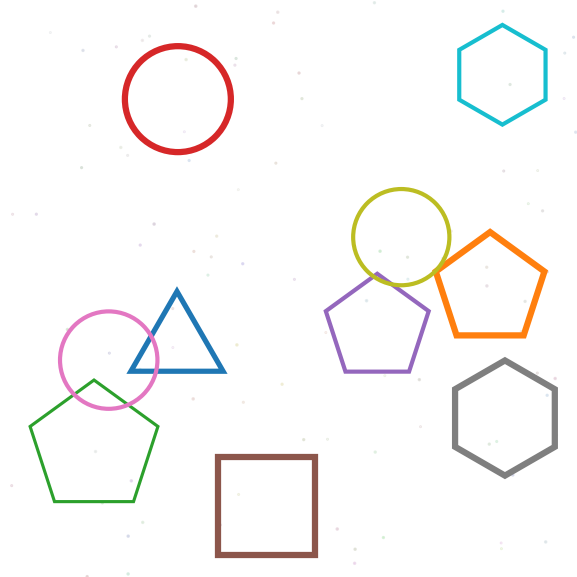[{"shape": "triangle", "thickness": 2.5, "radius": 0.46, "center": [0.306, 0.402]}, {"shape": "pentagon", "thickness": 3, "radius": 0.49, "center": [0.849, 0.498]}, {"shape": "pentagon", "thickness": 1.5, "radius": 0.58, "center": [0.163, 0.225]}, {"shape": "circle", "thickness": 3, "radius": 0.46, "center": [0.308, 0.827]}, {"shape": "pentagon", "thickness": 2, "radius": 0.47, "center": [0.653, 0.431]}, {"shape": "square", "thickness": 3, "radius": 0.42, "center": [0.462, 0.123]}, {"shape": "circle", "thickness": 2, "radius": 0.42, "center": [0.188, 0.376]}, {"shape": "hexagon", "thickness": 3, "radius": 0.5, "center": [0.874, 0.275]}, {"shape": "circle", "thickness": 2, "radius": 0.42, "center": [0.695, 0.588]}, {"shape": "hexagon", "thickness": 2, "radius": 0.43, "center": [0.87, 0.87]}]